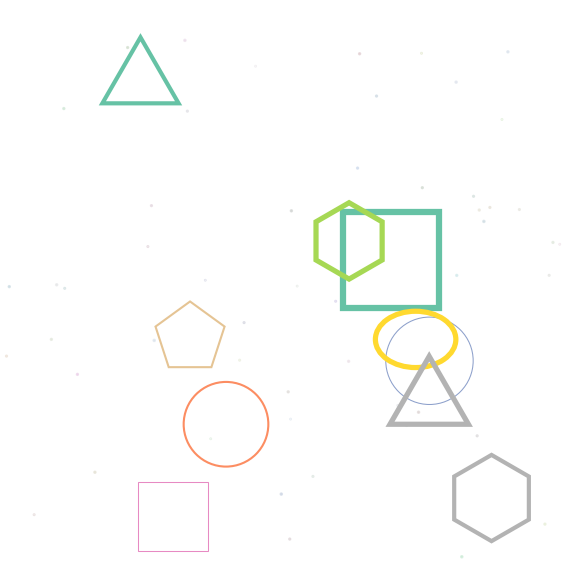[{"shape": "triangle", "thickness": 2, "radius": 0.38, "center": [0.243, 0.858]}, {"shape": "square", "thickness": 3, "radius": 0.41, "center": [0.677, 0.549]}, {"shape": "circle", "thickness": 1, "radius": 0.37, "center": [0.391, 0.264]}, {"shape": "circle", "thickness": 0.5, "radius": 0.38, "center": [0.744, 0.374]}, {"shape": "square", "thickness": 0.5, "radius": 0.3, "center": [0.3, 0.105]}, {"shape": "hexagon", "thickness": 2.5, "radius": 0.33, "center": [0.604, 0.582]}, {"shape": "oval", "thickness": 2.5, "radius": 0.35, "center": [0.72, 0.411]}, {"shape": "pentagon", "thickness": 1, "radius": 0.31, "center": [0.329, 0.414]}, {"shape": "triangle", "thickness": 2.5, "radius": 0.39, "center": [0.743, 0.304]}, {"shape": "hexagon", "thickness": 2, "radius": 0.37, "center": [0.851, 0.137]}]